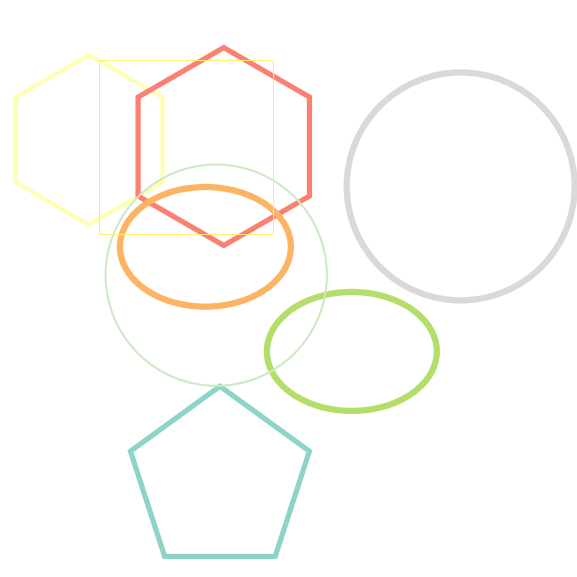[{"shape": "pentagon", "thickness": 2.5, "radius": 0.81, "center": [0.381, 0.167]}, {"shape": "hexagon", "thickness": 2, "radius": 0.73, "center": [0.154, 0.757]}, {"shape": "hexagon", "thickness": 2.5, "radius": 0.86, "center": [0.387, 0.745]}, {"shape": "oval", "thickness": 3, "radius": 0.74, "center": [0.356, 0.572]}, {"shape": "oval", "thickness": 3, "radius": 0.74, "center": [0.609, 0.391]}, {"shape": "circle", "thickness": 3, "radius": 0.99, "center": [0.798, 0.676]}, {"shape": "circle", "thickness": 1, "radius": 0.96, "center": [0.374, 0.523]}, {"shape": "square", "thickness": 0.5, "radius": 0.75, "center": [0.322, 0.744]}]